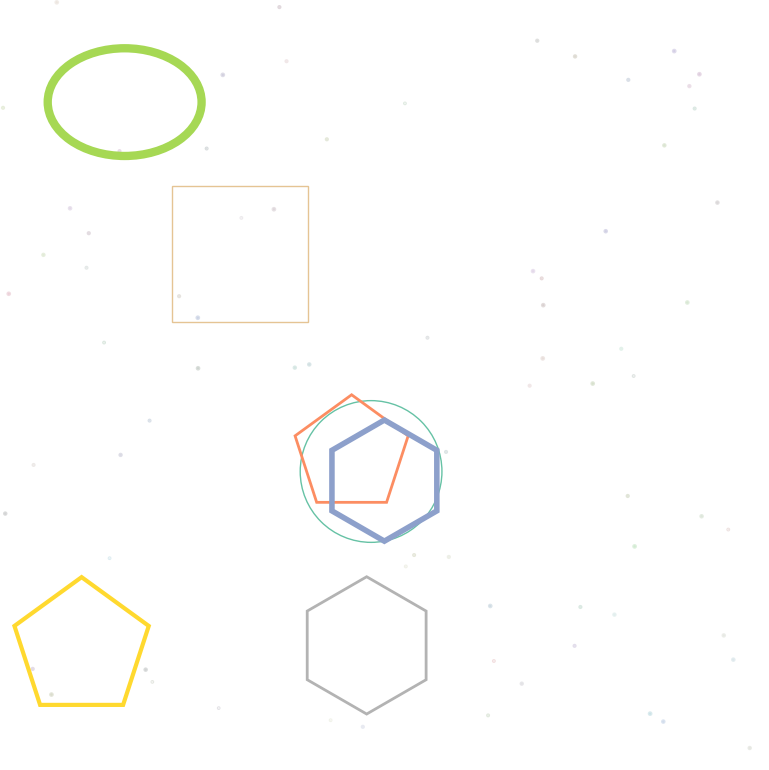[{"shape": "circle", "thickness": 0.5, "radius": 0.46, "center": [0.482, 0.388]}, {"shape": "pentagon", "thickness": 1, "radius": 0.39, "center": [0.457, 0.41]}, {"shape": "hexagon", "thickness": 2, "radius": 0.39, "center": [0.499, 0.376]}, {"shape": "oval", "thickness": 3, "radius": 0.5, "center": [0.162, 0.867]}, {"shape": "pentagon", "thickness": 1.5, "radius": 0.46, "center": [0.106, 0.159]}, {"shape": "square", "thickness": 0.5, "radius": 0.44, "center": [0.312, 0.67]}, {"shape": "hexagon", "thickness": 1, "radius": 0.45, "center": [0.476, 0.162]}]